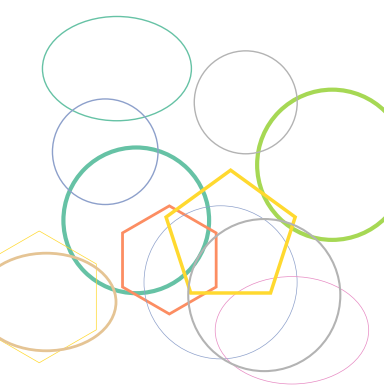[{"shape": "circle", "thickness": 3, "radius": 0.95, "center": [0.354, 0.428]}, {"shape": "oval", "thickness": 1, "radius": 0.97, "center": [0.304, 0.822]}, {"shape": "hexagon", "thickness": 2, "radius": 0.7, "center": [0.44, 0.325]}, {"shape": "circle", "thickness": 1, "radius": 0.69, "center": [0.273, 0.606]}, {"shape": "circle", "thickness": 0.5, "radius": 0.99, "center": [0.573, 0.267]}, {"shape": "oval", "thickness": 0.5, "radius": 1.0, "center": [0.758, 0.142]}, {"shape": "circle", "thickness": 3, "radius": 0.98, "center": [0.863, 0.572]}, {"shape": "pentagon", "thickness": 2.5, "radius": 0.88, "center": [0.599, 0.382]}, {"shape": "hexagon", "thickness": 0.5, "radius": 0.86, "center": [0.102, 0.229]}, {"shape": "oval", "thickness": 2, "radius": 0.91, "center": [0.12, 0.216]}, {"shape": "circle", "thickness": 1, "radius": 0.67, "center": [0.638, 0.734]}, {"shape": "circle", "thickness": 1.5, "radius": 0.99, "center": [0.686, 0.234]}]